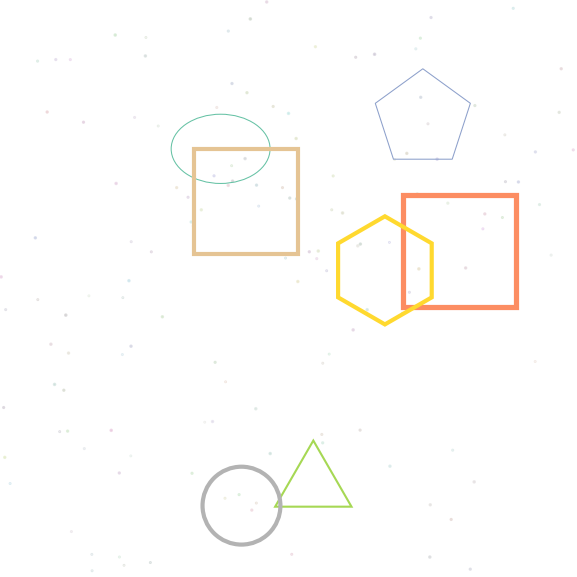[{"shape": "oval", "thickness": 0.5, "radius": 0.43, "center": [0.382, 0.741]}, {"shape": "square", "thickness": 2.5, "radius": 0.49, "center": [0.796, 0.564]}, {"shape": "pentagon", "thickness": 0.5, "radius": 0.43, "center": [0.732, 0.793]}, {"shape": "triangle", "thickness": 1, "radius": 0.38, "center": [0.543, 0.16]}, {"shape": "hexagon", "thickness": 2, "radius": 0.47, "center": [0.667, 0.531]}, {"shape": "square", "thickness": 2, "radius": 0.45, "center": [0.426, 0.65]}, {"shape": "circle", "thickness": 2, "radius": 0.34, "center": [0.418, 0.124]}]